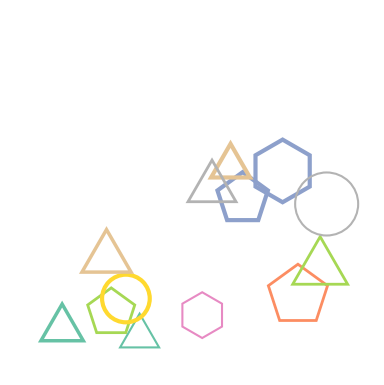[{"shape": "triangle", "thickness": 2.5, "radius": 0.32, "center": [0.161, 0.147]}, {"shape": "triangle", "thickness": 1.5, "radius": 0.29, "center": [0.363, 0.127]}, {"shape": "pentagon", "thickness": 2, "radius": 0.4, "center": [0.774, 0.233]}, {"shape": "hexagon", "thickness": 3, "radius": 0.41, "center": [0.734, 0.556]}, {"shape": "pentagon", "thickness": 3, "radius": 0.34, "center": [0.63, 0.484]}, {"shape": "hexagon", "thickness": 1.5, "radius": 0.3, "center": [0.525, 0.181]}, {"shape": "triangle", "thickness": 2, "radius": 0.41, "center": [0.832, 0.303]}, {"shape": "pentagon", "thickness": 2, "radius": 0.32, "center": [0.289, 0.188]}, {"shape": "circle", "thickness": 3, "radius": 0.31, "center": [0.327, 0.225]}, {"shape": "triangle", "thickness": 2.5, "radius": 0.37, "center": [0.277, 0.33]}, {"shape": "triangle", "thickness": 3, "radius": 0.29, "center": [0.599, 0.568]}, {"shape": "triangle", "thickness": 2, "radius": 0.36, "center": [0.551, 0.512]}, {"shape": "circle", "thickness": 1.5, "radius": 0.41, "center": [0.848, 0.47]}]